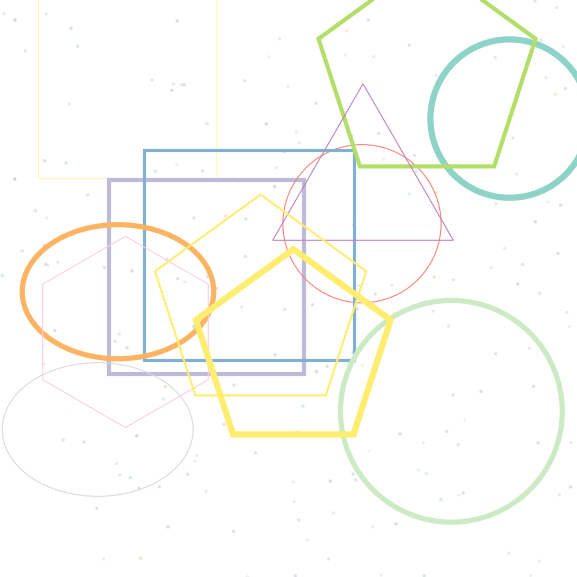[{"shape": "circle", "thickness": 3, "radius": 0.69, "center": [0.882, 0.794]}, {"shape": "square", "thickness": 0.5, "radius": 0.77, "center": [0.22, 0.846]}, {"shape": "square", "thickness": 2, "radius": 0.84, "center": [0.358, 0.52]}, {"shape": "circle", "thickness": 0.5, "radius": 0.68, "center": [0.627, 0.612]}, {"shape": "square", "thickness": 1.5, "radius": 0.91, "center": [0.431, 0.557]}, {"shape": "oval", "thickness": 2.5, "radius": 0.83, "center": [0.204, 0.494]}, {"shape": "pentagon", "thickness": 2, "radius": 0.99, "center": [0.739, 0.871]}, {"shape": "hexagon", "thickness": 0.5, "radius": 0.83, "center": [0.217, 0.424]}, {"shape": "oval", "thickness": 0.5, "radius": 0.83, "center": [0.169, 0.255]}, {"shape": "triangle", "thickness": 0.5, "radius": 0.9, "center": [0.629, 0.673]}, {"shape": "circle", "thickness": 2.5, "radius": 0.96, "center": [0.782, 0.287]}, {"shape": "pentagon", "thickness": 3, "radius": 0.89, "center": [0.508, 0.39]}, {"shape": "pentagon", "thickness": 1, "radius": 0.96, "center": [0.451, 0.47]}]